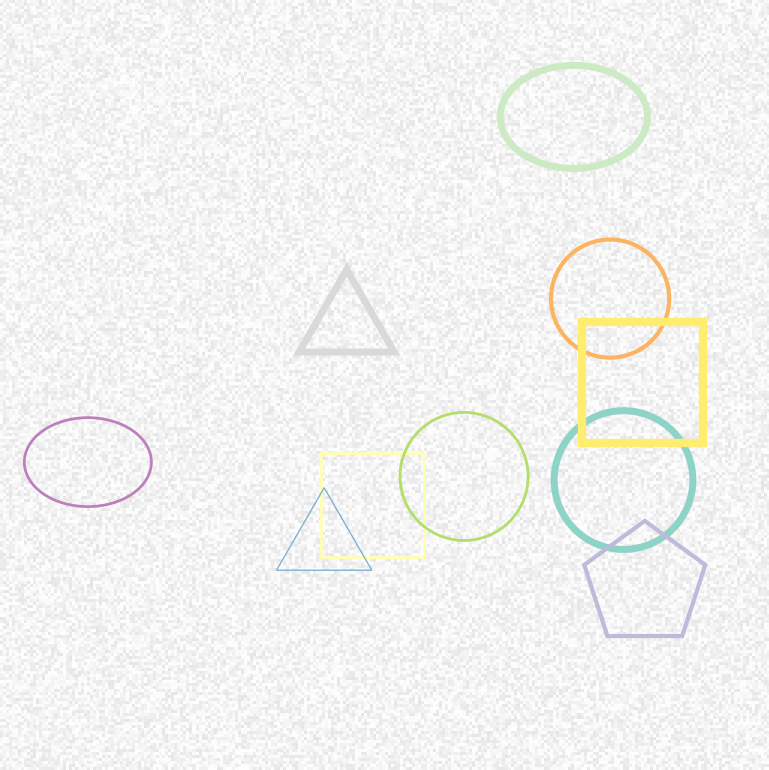[{"shape": "circle", "thickness": 2.5, "radius": 0.45, "center": [0.81, 0.377]}, {"shape": "square", "thickness": 1, "radius": 0.34, "center": [0.484, 0.344]}, {"shape": "pentagon", "thickness": 1.5, "radius": 0.41, "center": [0.837, 0.241]}, {"shape": "triangle", "thickness": 0.5, "radius": 0.36, "center": [0.421, 0.295]}, {"shape": "circle", "thickness": 1.5, "radius": 0.38, "center": [0.792, 0.612]}, {"shape": "circle", "thickness": 1, "radius": 0.42, "center": [0.603, 0.381]}, {"shape": "triangle", "thickness": 2.5, "radius": 0.36, "center": [0.45, 0.578]}, {"shape": "oval", "thickness": 1, "radius": 0.41, "center": [0.114, 0.4]}, {"shape": "oval", "thickness": 2.5, "radius": 0.48, "center": [0.745, 0.848]}, {"shape": "square", "thickness": 3, "radius": 0.39, "center": [0.834, 0.503]}]